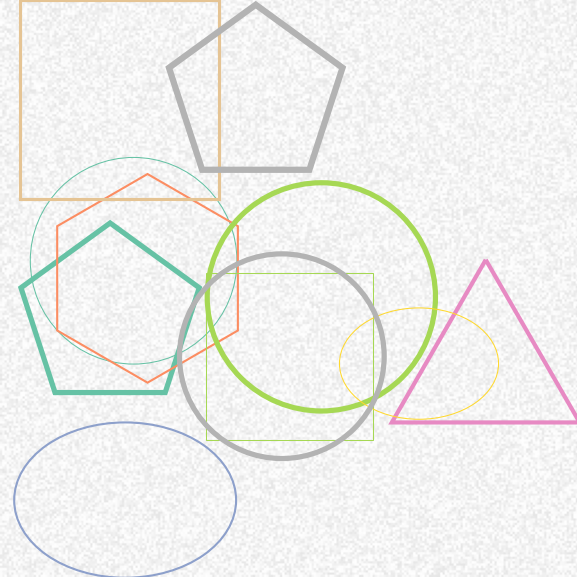[{"shape": "circle", "thickness": 0.5, "radius": 0.89, "center": [0.231, 0.548]}, {"shape": "pentagon", "thickness": 2.5, "radius": 0.81, "center": [0.191, 0.451]}, {"shape": "hexagon", "thickness": 1, "radius": 0.9, "center": [0.255, 0.517]}, {"shape": "oval", "thickness": 1, "radius": 0.96, "center": [0.217, 0.133]}, {"shape": "triangle", "thickness": 2, "radius": 0.94, "center": [0.841, 0.362]}, {"shape": "square", "thickness": 0.5, "radius": 0.72, "center": [0.501, 0.382]}, {"shape": "circle", "thickness": 2.5, "radius": 0.99, "center": [0.556, 0.485]}, {"shape": "oval", "thickness": 0.5, "radius": 0.69, "center": [0.726, 0.37]}, {"shape": "square", "thickness": 1.5, "radius": 0.86, "center": [0.206, 0.827]}, {"shape": "circle", "thickness": 2.5, "radius": 0.89, "center": [0.488, 0.382]}, {"shape": "pentagon", "thickness": 3, "radius": 0.79, "center": [0.443, 0.833]}]